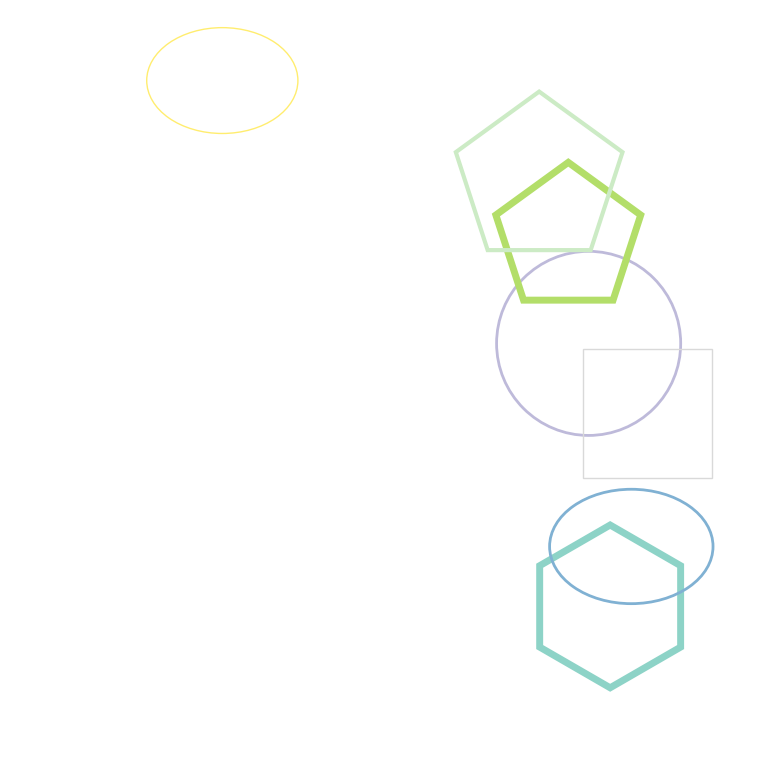[{"shape": "hexagon", "thickness": 2.5, "radius": 0.53, "center": [0.792, 0.212]}, {"shape": "circle", "thickness": 1, "radius": 0.6, "center": [0.764, 0.554]}, {"shape": "oval", "thickness": 1, "radius": 0.53, "center": [0.82, 0.29]}, {"shape": "pentagon", "thickness": 2.5, "radius": 0.49, "center": [0.738, 0.69]}, {"shape": "square", "thickness": 0.5, "radius": 0.42, "center": [0.841, 0.463]}, {"shape": "pentagon", "thickness": 1.5, "radius": 0.57, "center": [0.7, 0.767]}, {"shape": "oval", "thickness": 0.5, "radius": 0.49, "center": [0.289, 0.895]}]